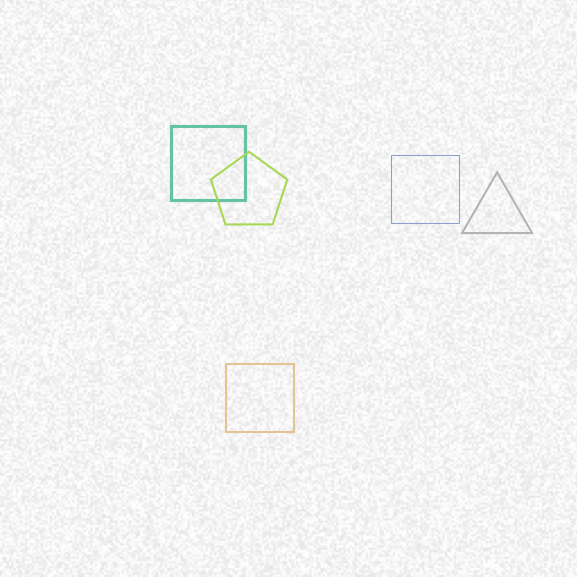[{"shape": "square", "thickness": 1.5, "radius": 0.32, "center": [0.361, 0.717]}, {"shape": "square", "thickness": 0.5, "radius": 0.3, "center": [0.736, 0.672]}, {"shape": "pentagon", "thickness": 1, "radius": 0.35, "center": [0.431, 0.667]}, {"shape": "square", "thickness": 1, "radius": 0.3, "center": [0.451, 0.31]}, {"shape": "triangle", "thickness": 1, "radius": 0.35, "center": [0.861, 0.631]}]